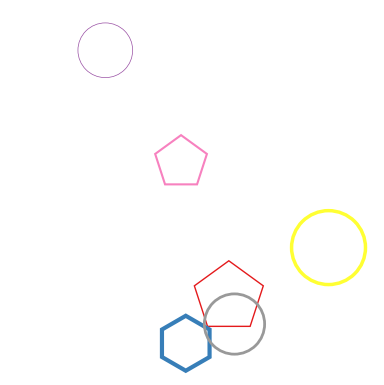[{"shape": "pentagon", "thickness": 1, "radius": 0.47, "center": [0.594, 0.228]}, {"shape": "hexagon", "thickness": 3, "radius": 0.36, "center": [0.483, 0.108]}, {"shape": "circle", "thickness": 0.5, "radius": 0.36, "center": [0.274, 0.869]}, {"shape": "circle", "thickness": 2.5, "radius": 0.48, "center": [0.853, 0.357]}, {"shape": "pentagon", "thickness": 1.5, "radius": 0.35, "center": [0.47, 0.578]}, {"shape": "circle", "thickness": 2, "radius": 0.39, "center": [0.609, 0.158]}]